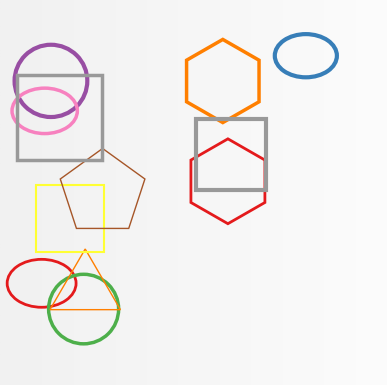[{"shape": "oval", "thickness": 2, "radius": 0.44, "center": [0.107, 0.264]}, {"shape": "hexagon", "thickness": 2, "radius": 0.55, "center": [0.588, 0.529]}, {"shape": "oval", "thickness": 3, "radius": 0.4, "center": [0.789, 0.855]}, {"shape": "circle", "thickness": 2.5, "radius": 0.45, "center": [0.216, 0.197]}, {"shape": "circle", "thickness": 3, "radius": 0.47, "center": [0.131, 0.79]}, {"shape": "hexagon", "thickness": 2.5, "radius": 0.54, "center": [0.575, 0.79]}, {"shape": "triangle", "thickness": 1, "radius": 0.53, "center": [0.22, 0.248]}, {"shape": "square", "thickness": 1.5, "radius": 0.43, "center": [0.181, 0.431]}, {"shape": "pentagon", "thickness": 1, "radius": 0.57, "center": [0.265, 0.5]}, {"shape": "oval", "thickness": 2.5, "radius": 0.42, "center": [0.115, 0.712]}, {"shape": "square", "thickness": 3, "radius": 0.46, "center": [0.596, 0.599]}, {"shape": "square", "thickness": 2.5, "radius": 0.55, "center": [0.154, 0.695]}]